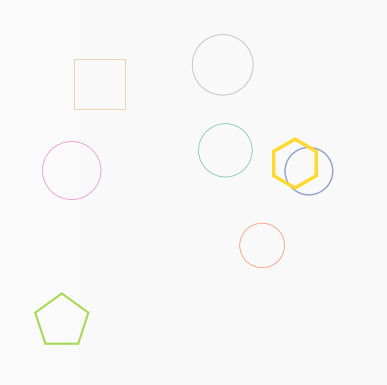[{"shape": "circle", "thickness": 0.5, "radius": 0.35, "center": [0.582, 0.61]}, {"shape": "circle", "thickness": 0.5, "radius": 0.29, "center": [0.676, 0.362]}, {"shape": "circle", "thickness": 1, "radius": 0.31, "center": [0.797, 0.556]}, {"shape": "circle", "thickness": 0.5, "radius": 0.38, "center": [0.185, 0.557]}, {"shape": "pentagon", "thickness": 1.5, "radius": 0.36, "center": [0.16, 0.166]}, {"shape": "hexagon", "thickness": 2.5, "radius": 0.32, "center": [0.761, 0.575]}, {"shape": "square", "thickness": 0.5, "radius": 0.33, "center": [0.258, 0.781]}, {"shape": "circle", "thickness": 0.5, "radius": 0.39, "center": [0.575, 0.832]}]